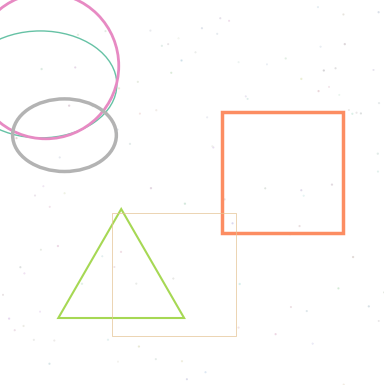[{"shape": "oval", "thickness": 1, "radius": 0.99, "center": [0.105, 0.781]}, {"shape": "square", "thickness": 2.5, "radius": 0.79, "center": [0.735, 0.551]}, {"shape": "circle", "thickness": 2, "radius": 0.95, "center": [0.119, 0.829]}, {"shape": "triangle", "thickness": 1.5, "radius": 0.94, "center": [0.315, 0.268]}, {"shape": "square", "thickness": 0.5, "radius": 0.8, "center": [0.452, 0.288]}, {"shape": "oval", "thickness": 2.5, "radius": 0.67, "center": [0.167, 0.649]}]